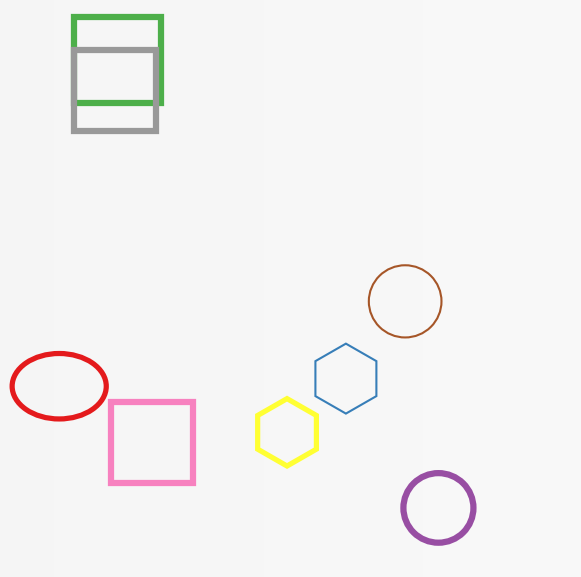[{"shape": "oval", "thickness": 2.5, "radius": 0.4, "center": [0.102, 0.33]}, {"shape": "hexagon", "thickness": 1, "radius": 0.3, "center": [0.595, 0.344]}, {"shape": "square", "thickness": 3, "radius": 0.37, "center": [0.203, 0.895]}, {"shape": "circle", "thickness": 3, "radius": 0.3, "center": [0.754, 0.12]}, {"shape": "hexagon", "thickness": 2.5, "radius": 0.29, "center": [0.494, 0.251]}, {"shape": "circle", "thickness": 1, "radius": 0.31, "center": [0.697, 0.477]}, {"shape": "square", "thickness": 3, "radius": 0.35, "center": [0.262, 0.233]}, {"shape": "square", "thickness": 3, "radius": 0.35, "center": [0.198, 0.842]}]